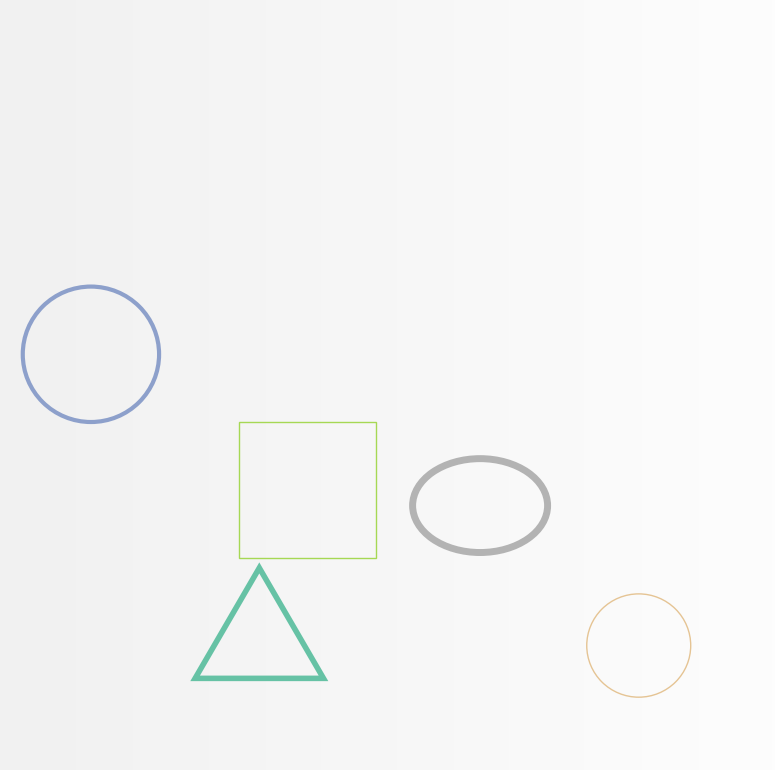[{"shape": "triangle", "thickness": 2, "radius": 0.48, "center": [0.335, 0.167]}, {"shape": "circle", "thickness": 1.5, "radius": 0.44, "center": [0.117, 0.54]}, {"shape": "square", "thickness": 0.5, "radius": 0.44, "center": [0.397, 0.364]}, {"shape": "circle", "thickness": 0.5, "radius": 0.34, "center": [0.824, 0.162]}, {"shape": "oval", "thickness": 2.5, "radius": 0.44, "center": [0.619, 0.343]}]